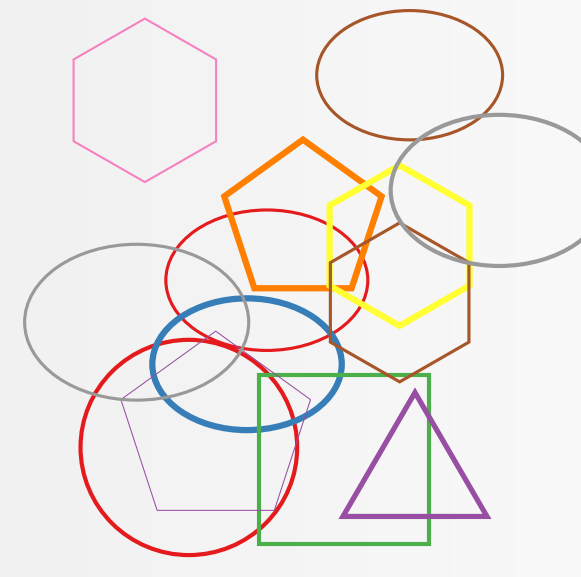[{"shape": "circle", "thickness": 2, "radius": 0.93, "center": [0.325, 0.224]}, {"shape": "oval", "thickness": 1.5, "radius": 0.87, "center": [0.459, 0.514]}, {"shape": "oval", "thickness": 3, "radius": 0.81, "center": [0.425, 0.368]}, {"shape": "square", "thickness": 2, "radius": 0.73, "center": [0.591, 0.204]}, {"shape": "pentagon", "thickness": 0.5, "radius": 0.86, "center": [0.371, 0.254]}, {"shape": "triangle", "thickness": 2.5, "radius": 0.72, "center": [0.714, 0.176]}, {"shape": "pentagon", "thickness": 3, "radius": 0.71, "center": [0.521, 0.615]}, {"shape": "hexagon", "thickness": 3, "radius": 0.69, "center": [0.687, 0.574]}, {"shape": "hexagon", "thickness": 1.5, "radius": 0.69, "center": [0.688, 0.476]}, {"shape": "oval", "thickness": 1.5, "radius": 0.8, "center": [0.705, 0.869]}, {"shape": "hexagon", "thickness": 1, "radius": 0.71, "center": [0.249, 0.825]}, {"shape": "oval", "thickness": 1.5, "radius": 0.96, "center": [0.235, 0.441]}, {"shape": "oval", "thickness": 2, "radius": 0.93, "center": [0.859, 0.669]}]